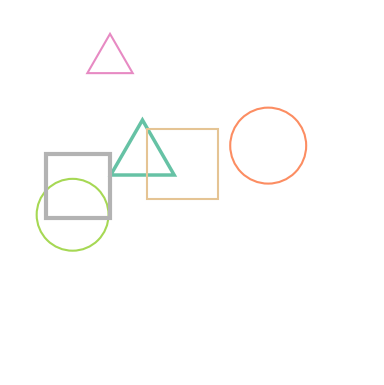[{"shape": "triangle", "thickness": 2.5, "radius": 0.48, "center": [0.37, 0.593]}, {"shape": "circle", "thickness": 1.5, "radius": 0.49, "center": [0.697, 0.622]}, {"shape": "triangle", "thickness": 1.5, "radius": 0.34, "center": [0.286, 0.844]}, {"shape": "circle", "thickness": 1.5, "radius": 0.47, "center": [0.189, 0.442]}, {"shape": "square", "thickness": 1.5, "radius": 0.46, "center": [0.474, 0.574]}, {"shape": "square", "thickness": 3, "radius": 0.41, "center": [0.203, 0.517]}]